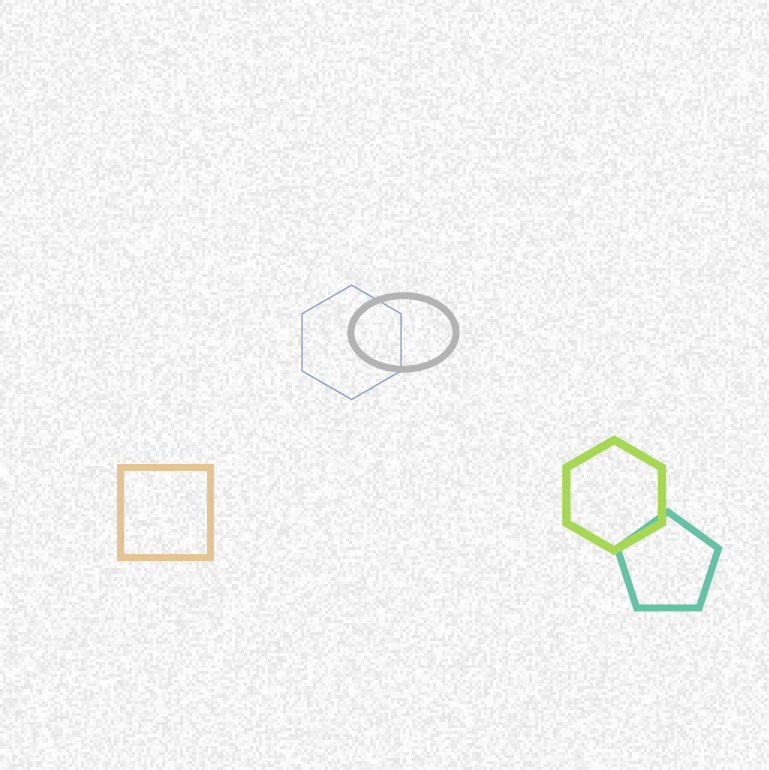[{"shape": "pentagon", "thickness": 2.5, "radius": 0.35, "center": [0.867, 0.266]}, {"shape": "hexagon", "thickness": 0.5, "radius": 0.37, "center": [0.457, 0.555]}, {"shape": "hexagon", "thickness": 3, "radius": 0.36, "center": [0.798, 0.357]}, {"shape": "square", "thickness": 2.5, "radius": 0.29, "center": [0.214, 0.335]}, {"shape": "oval", "thickness": 2.5, "radius": 0.34, "center": [0.524, 0.568]}]